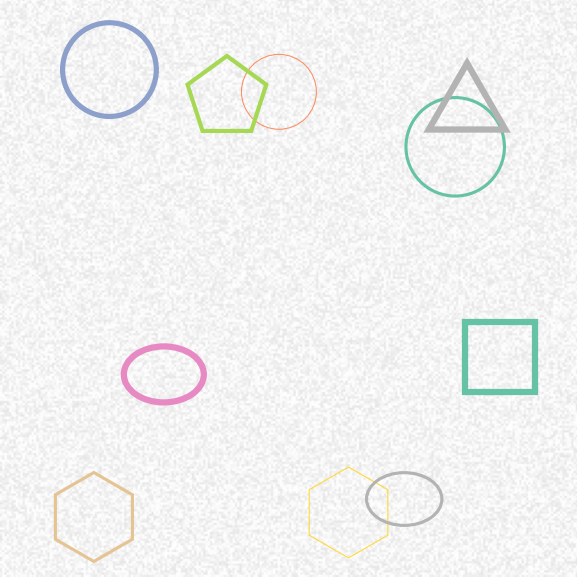[{"shape": "square", "thickness": 3, "radius": 0.3, "center": [0.865, 0.381]}, {"shape": "circle", "thickness": 1.5, "radius": 0.43, "center": [0.788, 0.745]}, {"shape": "circle", "thickness": 0.5, "radius": 0.32, "center": [0.483, 0.84]}, {"shape": "circle", "thickness": 2.5, "radius": 0.41, "center": [0.19, 0.879]}, {"shape": "oval", "thickness": 3, "radius": 0.35, "center": [0.284, 0.351]}, {"shape": "pentagon", "thickness": 2, "radius": 0.36, "center": [0.393, 0.83]}, {"shape": "hexagon", "thickness": 0.5, "radius": 0.39, "center": [0.604, 0.112]}, {"shape": "hexagon", "thickness": 1.5, "radius": 0.39, "center": [0.163, 0.104]}, {"shape": "triangle", "thickness": 3, "radius": 0.38, "center": [0.809, 0.813]}, {"shape": "oval", "thickness": 1.5, "radius": 0.33, "center": [0.7, 0.135]}]